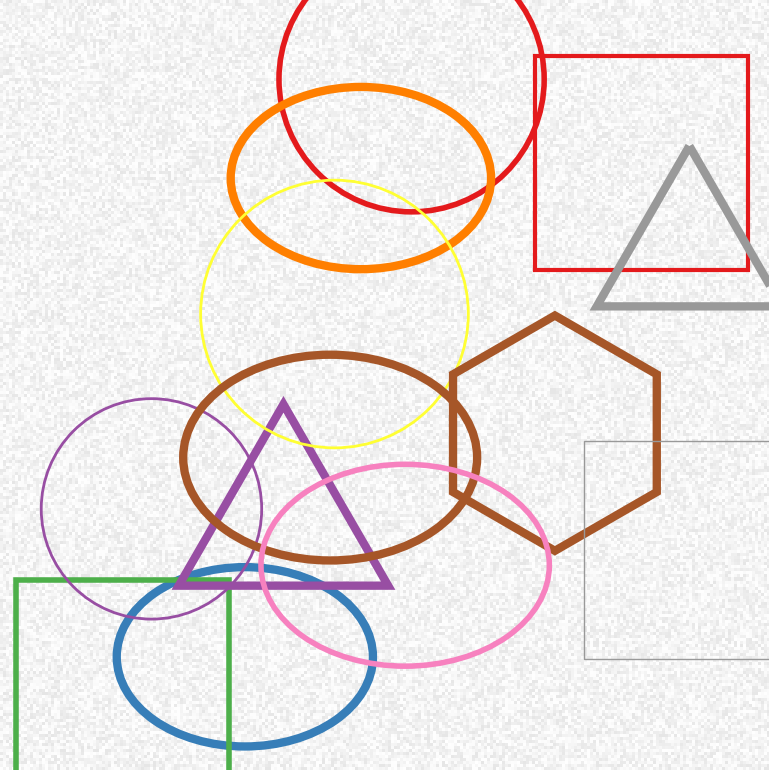[{"shape": "square", "thickness": 1.5, "radius": 0.69, "center": [0.833, 0.788]}, {"shape": "circle", "thickness": 2, "radius": 0.86, "center": [0.535, 0.897]}, {"shape": "oval", "thickness": 3, "radius": 0.83, "center": [0.318, 0.147]}, {"shape": "square", "thickness": 2, "radius": 0.69, "center": [0.159, 0.109]}, {"shape": "circle", "thickness": 1, "radius": 0.72, "center": [0.197, 0.339]}, {"shape": "triangle", "thickness": 3, "radius": 0.79, "center": [0.368, 0.318]}, {"shape": "oval", "thickness": 3, "radius": 0.85, "center": [0.469, 0.769]}, {"shape": "circle", "thickness": 1, "radius": 0.87, "center": [0.434, 0.592]}, {"shape": "hexagon", "thickness": 3, "radius": 0.76, "center": [0.721, 0.437]}, {"shape": "oval", "thickness": 3, "radius": 0.95, "center": [0.429, 0.406]}, {"shape": "oval", "thickness": 2, "radius": 0.94, "center": [0.526, 0.266]}, {"shape": "triangle", "thickness": 3, "radius": 0.69, "center": [0.895, 0.672]}, {"shape": "square", "thickness": 0.5, "radius": 0.71, "center": [0.899, 0.286]}]